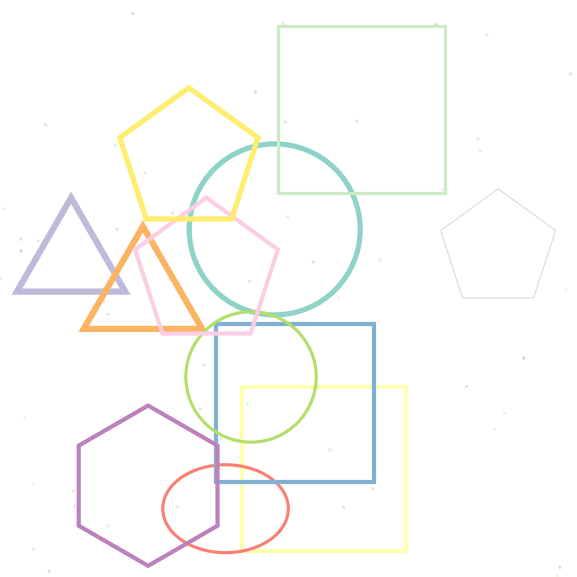[{"shape": "circle", "thickness": 2.5, "radius": 0.74, "center": [0.476, 0.602]}, {"shape": "square", "thickness": 2, "radius": 0.71, "center": [0.562, 0.187]}, {"shape": "triangle", "thickness": 3, "radius": 0.54, "center": [0.123, 0.548]}, {"shape": "oval", "thickness": 1.5, "radius": 0.54, "center": [0.391, 0.118]}, {"shape": "square", "thickness": 2, "radius": 0.69, "center": [0.511, 0.302]}, {"shape": "triangle", "thickness": 3, "radius": 0.59, "center": [0.247, 0.489]}, {"shape": "circle", "thickness": 1.5, "radius": 0.56, "center": [0.435, 0.346]}, {"shape": "pentagon", "thickness": 2, "radius": 0.65, "center": [0.358, 0.527]}, {"shape": "pentagon", "thickness": 0.5, "radius": 0.52, "center": [0.863, 0.568]}, {"shape": "hexagon", "thickness": 2, "radius": 0.69, "center": [0.257, 0.158]}, {"shape": "square", "thickness": 1.5, "radius": 0.72, "center": [0.626, 0.81]}, {"shape": "pentagon", "thickness": 2.5, "radius": 0.63, "center": [0.327, 0.722]}]